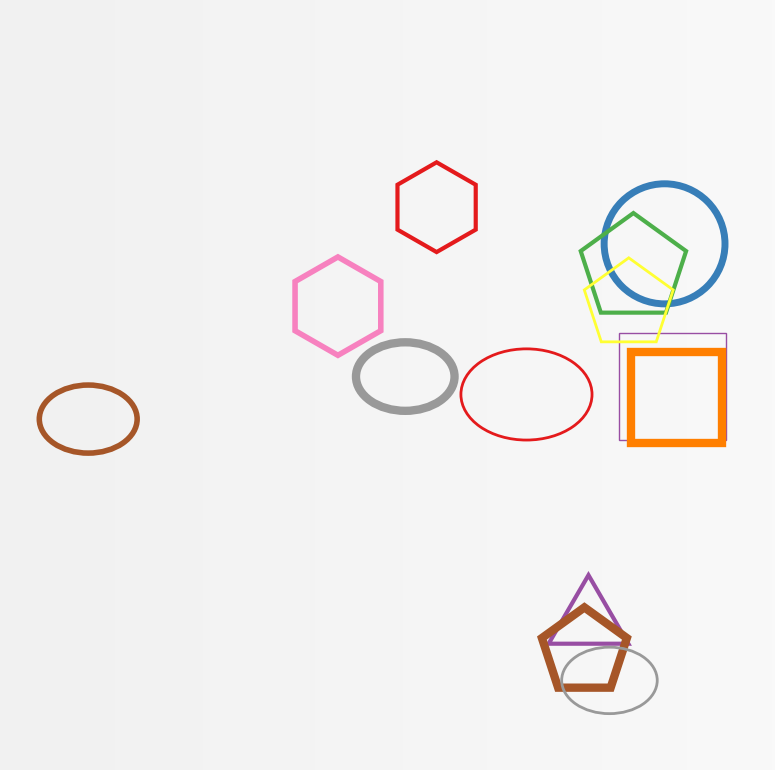[{"shape": "oval", "thickness": 1, "radius": 0.42, "center": [0.679, 0.488]}, {"shape": "hexagon", "thickness": 1.5, "radius": 0.29, "center": [0.563, 0.731]}, {"shape": "circle", "thickness": 2.5, "radius": 0.39, "center": [0.858, 0.683]}, {"shape": "pentagon", "thickness": 1.5, "radius": 0.36, "center": [0.817, 0.652]}, {"shape": "triangle", "thickness": 1.5, "radius": 0.3, "center": [0.759, 0.194]}, {"shape": "square", "thickness": 0.5, "radius": 0.35, "center": [0.867, 0.498]}, {"shape": "square", "thickness": 3, "radius": 0.3, "center": [0.873, 0.484]}, {"shape": "pentagon", "thickness": 1, "radius": 0.3, "center": [0.811, 0.605]}, {"shape": "oval", "thickness": 2, "radius": 0.32, "center": [0.114, 0.456]}, {"shape": "pentagon", "thickness": 3, "radius": 0.29, "center": [0.754, 0.154]}, {"shape": "hexagon", "thickness": 2, "radius": 0.32, "center": [0.436, 0.602]}, {"shape": "oval", "thickness": 3, "radius": 0.32, "center": [0.523, 0.511]}, {"shape": "oval", "thickness": 1, "radius": 0.31, "center": [0.786, 0.116]}]